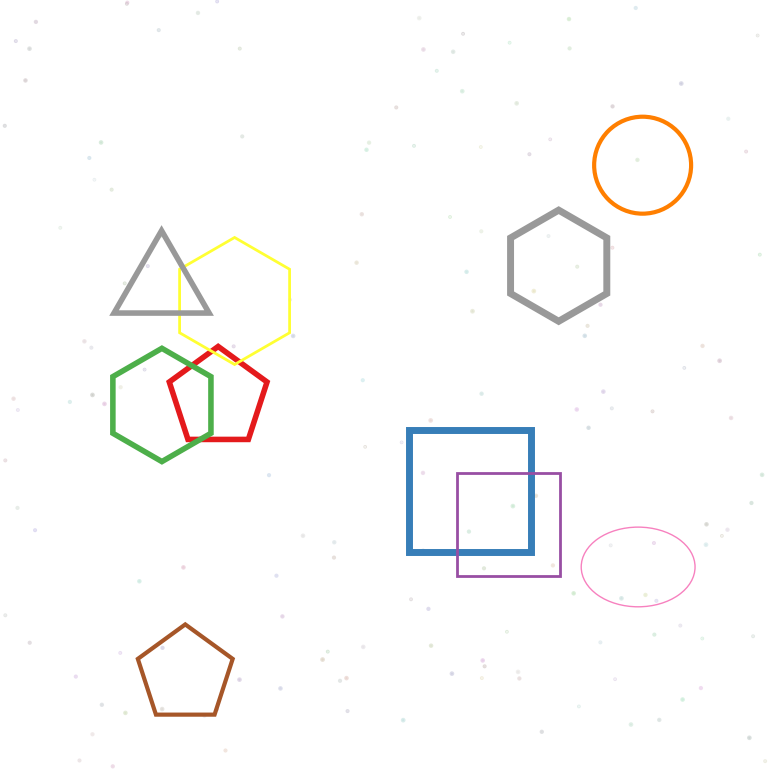[{"shape": "pentagon", "thickness": 2, "radius": 0.33, "center": [0.283, 0.483]}, {"shape": "square", "thickness": 2.5, "radius": 0.4, "center": [0.61, 0.362]}, {"shape": "hexagon", "thickness": 2, "radius": 0.37, "center": [0.21, 0.474]}, {"shape": "square", "thickness": 1, "radius": 0.33, "center": [0.66, 0.319]}, {"shape": "circle", "thickness": 1.5, "radius": 0.31, "center": [0.835, 0.785]}, {"shape": "hexagon", "thickness": 1, "radius": 0.41, "center": [0.305, 0.609]}, {"shape": "pentagon", "thickness": 1.5, "radius": 0.32, "center": [0.241, 0.124]}, {"shape": "oval", "thickness": 0.5, "radius": 0.37, "center": [0.829, 0.264]}, {"shape": "triangle", "thickness": 2, "radius": 0.36, "center": [0.21, 0.629]}, {"shape": "hexagon", "thickness": 2.5, "radius": 0.36, "center": [0.726, 0.655]}]